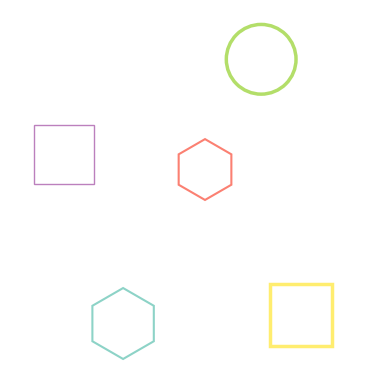[{"shape": "hexagon", "thickness": 1.5, "radius": 0.46, "center": [0.32, 0.16]}, {"shape": "hexagon", "thickness": 1.5, "radius": 0.4, "center": [0.533, 0.56]}, {"shape": "circle", "thickness": 2.5, "radius": 0.45, "center": [0.678, 0.846]}, {"shape": "square", "thickness": 1, "radius": 0.39, "center": [0.167, 0.599]}, {"shape": "square", "thickness": 2.5, "radius": 0.4, "center": [0.781, 0.182]}]